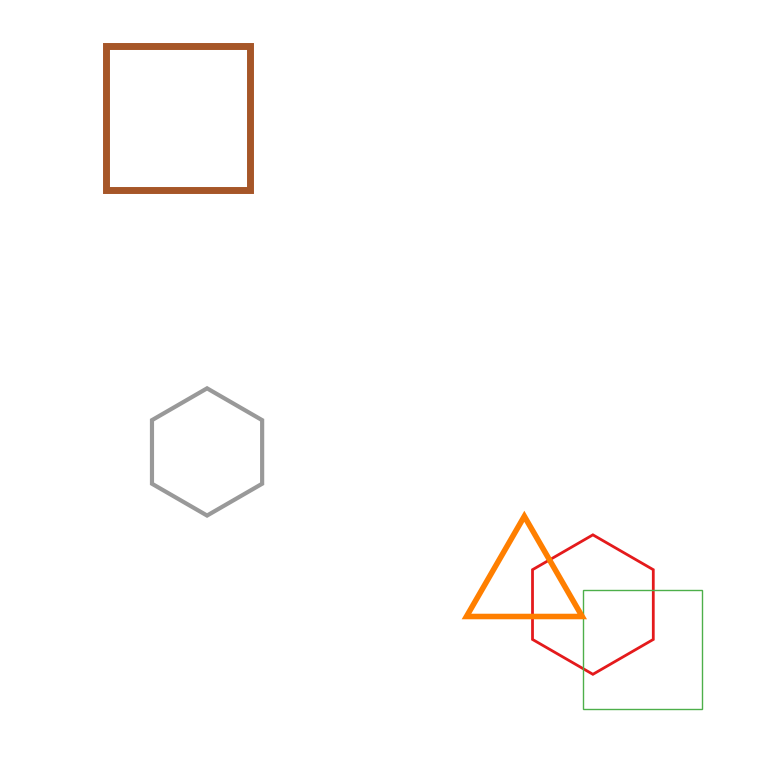[{"shape": "hexagon", "thickness": 1, "radius": 0.45, "center": [0.77, 0.215]}, {"shape": "square", "thickness": 0.5, "radius": 0.39, "center": [0.835, 0.156]}, {"shape": "triangle", "thickness": 2, "radius": 0.43, "center": [0.681, 0.243]}, {"shape": "square", "thickness": 2.5, "radius": 0.47, "center": [0.232, 0.847]}, {"shape": "hexagon", "thickness": 1.5, "radius": 0.41, "center": [0.269, 0.413]}]